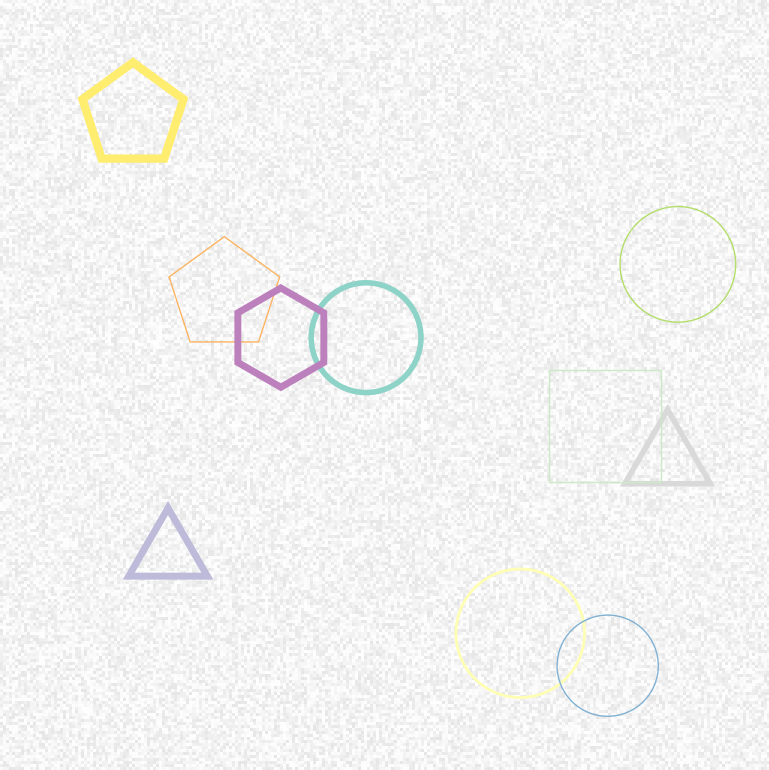[{"shape": "circle", "thickness": 2, "radius": 0.36, "center": [0.475, 0.561]}, {"shape": "circle", "thickness": 1, "radius": 0.42, "center": [0.676, 0.178]}, {"shape": "triangle", "thickness": 2.5, "radius": 0.29, "center": [0.218, 0.281]}, {"shape": "circle", "thickness": 0.5, "radius": 0.33, "center": [0.789, 0.135]}, {"shape": "pentagon", "thickness": 0.5, "radius": 0.38, "center": [0.291, 0.617]}, {"shape": "circle", "thickness": 0.5, "radius": 0.38, "center": [0.88, 0.657]}, {"shape": "triangle", "thickness": 2, "radius": 0.32, "center": [0.867, 0.404]}, {"shape": "hexagon", "thickness": 2.5, "radius": 0.32, "center": [0.365, 0.562]}, {"shape": "square", "thickness": 0.5, "radius": 0.36, "center": [0.785, 0.446]}, {"shape": "pentagon", "thickness": 3, "radius": 0.35, "center": [0.173, 0.85]}]